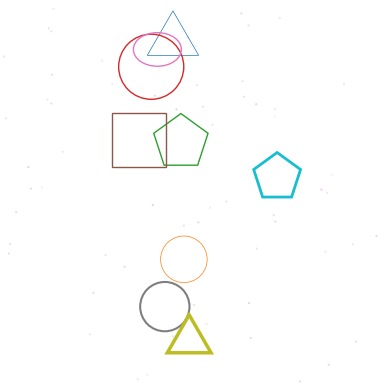[{"shape": "triangle", "thickness": 0.5, "radius": 0.39, "center": [0.449, 0.895]}, {"shape": "circle", "thickness": 0.5, "radius": 0.3, "center": [0.478, 0.326]}, {"shape": "pentagon", "thickness": 1, "radius": 0.37, "center": [0.47, 0.631]}, {"shape": "circle", "thickness": 1, "radius": 0.42, "center": [0.393, 0.827]}, {"shape": "square", "thickness": 1, "radius": 0.35, "center": [0.361, 0.636]}, {"shape": "oval", "thickness": 1, "radius": 0.31, "center": [0.409, 0.872]}, {"shape": "circle", "thickness": 1.5, "radius": 0.32, "center": [0.428, 0.204]}, {"shape": "triangle", "thickness": 2.5, "radius": 0.33, "center": [0.491, 0.116]}, {"shape": "pentagon", "thickness": 2, "radius": 0.32, "center": [0.72, 0.54]}]